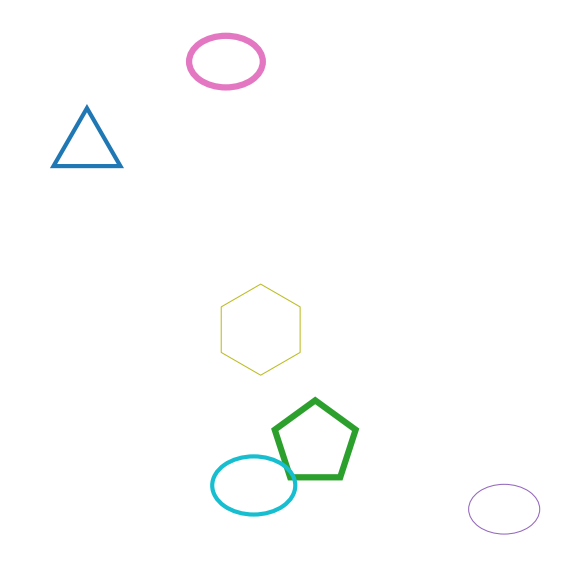[{"shape": "triangle", "thickness": 2, "radius": 0.33, "center": [0.151, 0.745]}, {"shape": "pentagon", "thickness": 3, "radius": 0.37, "center": [0.546, 0.232]}, {"shape": "oval", "thickness": 0.5, "radius": 0.31, "center": [0.873, 0.117]}, {"shape": "oval", "thickness": 3, "radius": 0.32, "center": [0.391, 0.892]}, {"shape": "hexagon", "thickness": 0.5, "radius": 0.39, "center": [0.451, 0.428]}, {"shape": "oval", "thickness": 2, "radius": 0.36, "center": [0.439, 0.159]}]